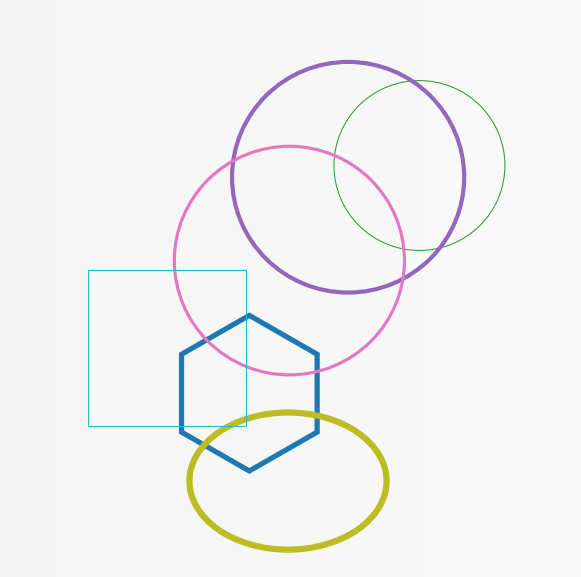[{"shape": "hexagon", "thickness": 2.5, "radius": 0.67, "center": [0.429, 0.318]}, {"shape": "circle", "thickness": 0.5, "radius": 0.74, "center": [0.722, 0.713]}, {"shape": "circle", "thickness": 2, "radius": 1.0, "center": [0.599, 0.692]}, {"shape": "circle", "thickness": 1.5, "radius": 0.99, "center": [0.498, 0.548]}, {"shape": "oval", "thickness": 3, "radius": 0.85, "center": [0.496, 0.166]}, {"shape": "square", "thickness": 0.5, "radius": 0.68, "center": [0.287, 0.397]}]